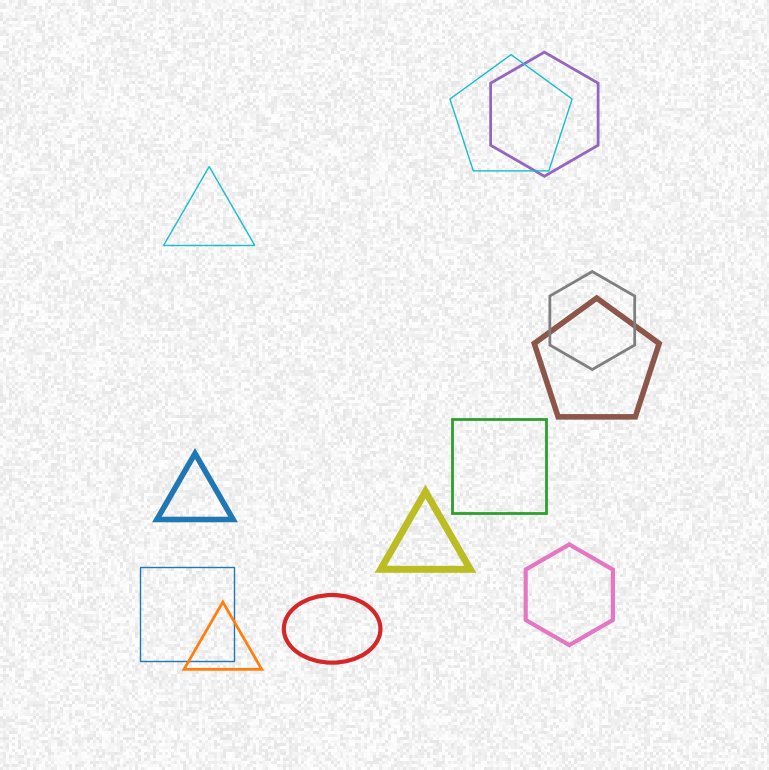[{"shape": "triangle", "thickness": 2, "radius": 0.29, "center": [0.253, 0.354]}, {"shape": "square", "thickness": 0.5, "radius": 0.31, "center": [0.243, 0.203]}, {"shape": "triangle", "thickness": 1, "radius": 0.29, "center": [0.289, 0.16]}, {"shape": "square", "thickness": 1, "radius": 0.31, "center": [0.648, 0.395]}, {"shape": "oval", "thickness": 1.5, "radius": 0.31, "center": [0.431, 0.183]}, {"shape": "hexagon", "thickness": 1, "radius": 0.4, "center": [0.707, 0.852]}, {"shape": "pentagon", "thickness": 2, "radius": 0.43, "center": [0.775, 0.528]}, {"shape": "hexagon", "thickness": 1.5, "radius": 0.33, "center": [0.739, 0.228]}, {"shape": "hexagon", "thickness": 1, "radius": 0.32, "center": [0.769, 0.584]}, {"shape": "triangle", "thickness": 2.5, "radius": 0.34, "center": [0.553, 0.294]}, {"shape": "pentagon", "thickness": 0.5, "radius": 0.42, "center": [0.664, 0.846]}, {"shape": "triangle", "thickness": 0.5, "radius": 0.34, "center": [0.272, 0.715]}]